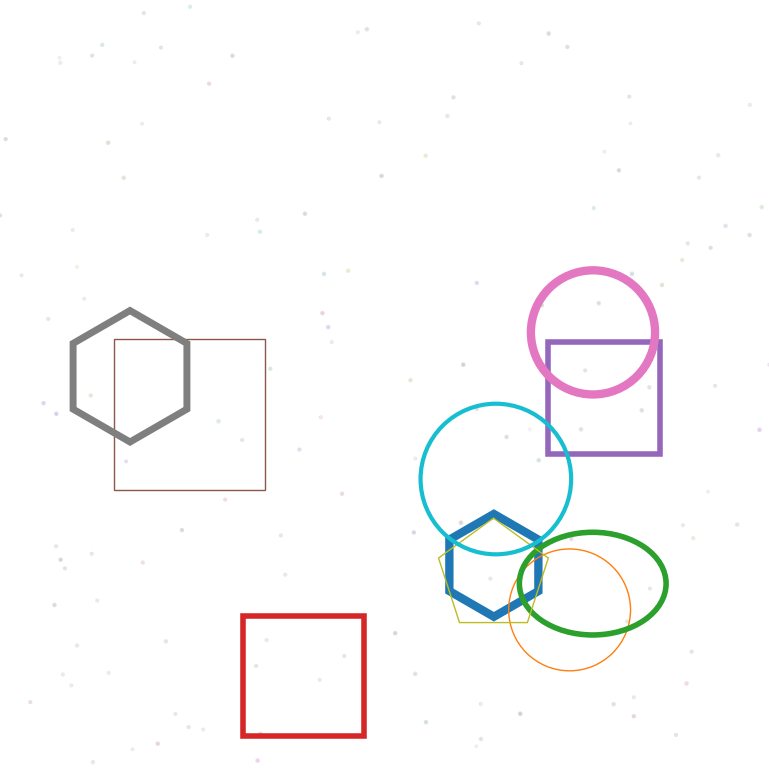[{"shape": "hexagon", "thickness": 3, "radius": 0.33, "center": [0.641, 0.266]}, {"shape": "circle", "thickness": 0.5, "radius": 0.4, "center": [0.74, 0.208]}, {"shape": "oval", "thickness": 2, "radius": 0.48, "center": [0.77, 0.242]}, {"shape": "square", "thickness": 2, "radius": 0.39, "center": [0.394, 0.122]}, {"shape": "square", "thickness": 2, "radius": 0.36, "center": [0.785, 0.483]}, {"shape": "square", "thickness": 0.5, "radius": 0.49, "center": [0.246, 0.462]}, {"shape": "circle", "thickness": 3, "radius": 0.4, "center": [0.77, 0.568]}, {"shape": "hexagon", "thickness": 2.5, "radius": 0.43, "center": [0.169, 0.511]}, {"shape": "pentagon", "thickness": 0.5, "radius": 0.37, "center": [0.641, 0.252]}, {"shape": "circle", "thickness": 1.5, "radius": 0.49, "center": [0.644, 0.378]}]